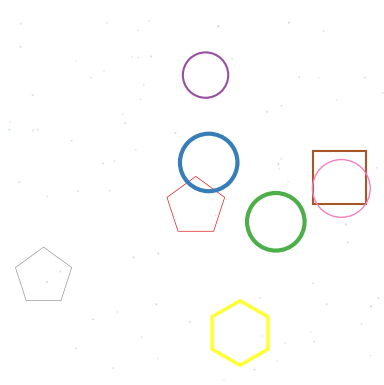[{"shape": "pentagon", "thickness": 0.5, "radius": 0.39, "center": [0.509, 0.463]}, {"shape": "circle", "thickness": 3, "radius": 0.37, "center": [0.542, 0.578]}, {"shape": "circle", "thickness": 3, "radius": 0.37, "center": [0.716, 0.424]}, {"shape": "circle", "thickness": 1.5, "radius": 0.29, "center": [0.534, 0.805]}, {"shape": "hexagon", "thickness": 2.5, "radius": 0.42, "center": [0.623, 0.135]}, {"shape": "square", "thickness": 1.5, "radius": 0.34, "center": [0.882, 0.54]}, {"shape": "circle", "thickness": 1, "radius": 0.38, "center": [0.887, 0.511]}, {"shape": "pentagon", "thickness": 0.5, "radius": 0.38, "center": [0.113, 0.281]}]